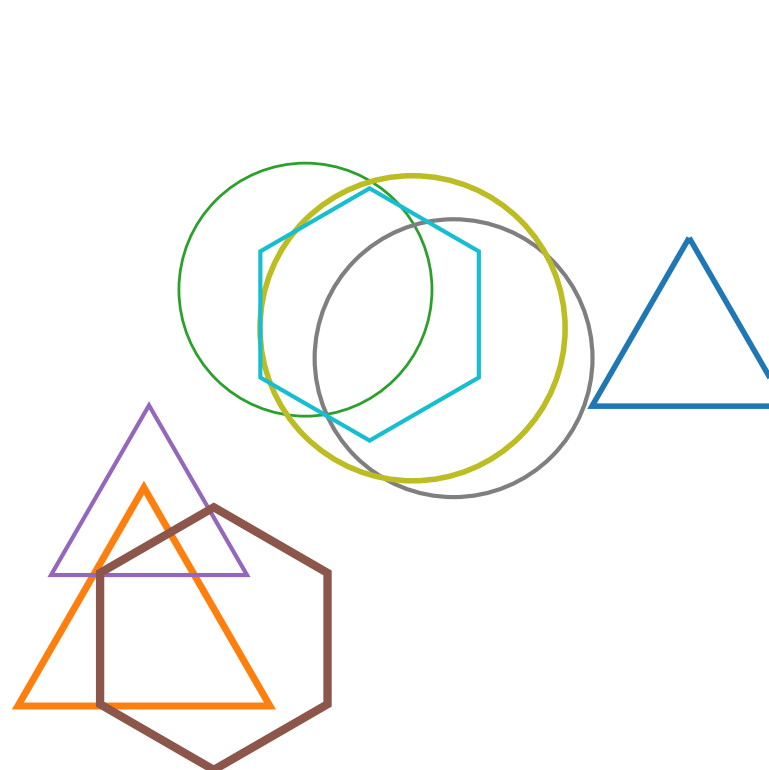[{"shape": "triangle", "thickness": 2, "radius": 0.73, "center": [0.895, 0.545]}, {"shape": "triangle", "thickness": 2.5, "radius": 0.95, "center": [0.187, 0.178]}, {"shape": "circle", "thickness": 1, "radius": 0.82, "center": [0.397, 0.624]}, {"shape": "triangle", "thickness": 1.5, "radius": 0.73, "center": [0.194, 0.327]}, {"shape": "hexagon", "thickness": 3, "radius": 0.85, "center": [0.278, 0.171]}, {"shape": "circle", "thickness": 1.5, "radius": 0.9, "center": [0.589, 0.535]}, {"shape": "circle", "thickness": 2, "radius": 0.99, "center": [0.536, 0.574]}, {"shape": "hexagon", "thickness": 1.5, "radius": 0.82, "center": [0.48, 0.592]}]